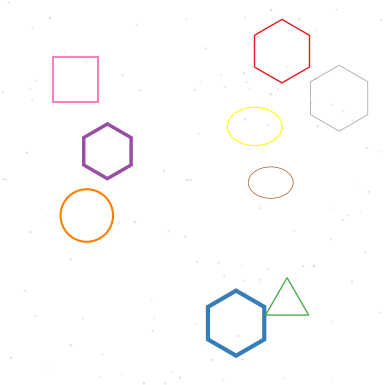[{"shape": "hexagon", "thickness": 1, "radius": 0.41, "center": [0.732, 0.867]}, {"shape": "hexagon", "thickness": 3, "radius": 0.42, "center": [0.613, 0.161]}, {"shape": "triangle", "thickness": 1, "radius": 0.32, "center": [0.746, 0.214]}, {"shape": "hexagon", "thickness": 2.5, "radius": 0.36, "center": [0.279, 0.607]}, {"shape": "circle", "thickness": 1.5, "radius": 0.34, "center": [0.225, 0.44]}, {"shape": "oval", "thickness": 1, "radius": 0.36, "center": [0.662, 0.672]}, {"shape": "oval", "thickness": 0.5, "radius": 0.29, "center": [0.703, 0.526]}, {"shape": "square", "thickness": 1.5, "radius": 0.29, "center": [0.195, 0.794]}, {"shape": "hexagon", "thickness": 0.5, "radius": 0.43, "center": [0.881, 0.745]}]